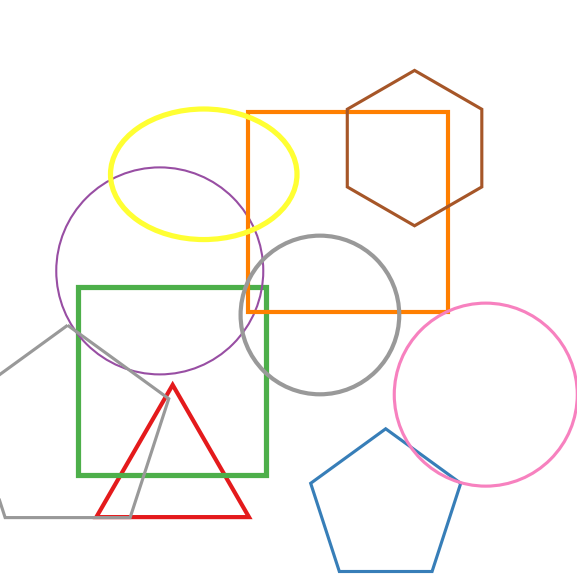[{"shape": "triangle", "thickness": 2, "radius": 0.76, "center": [0.299, 0.18]}, {"shape": "pentagon", "thickness": 1.5, "radius": 0.68, "center": [0.668, 0.12]}, {"shape": "square", "thickness": 2.5, "radius": 0.81, "center": [0.298, 0.34]}, {"shape": "circle", "thickness": 1, "radius": 0.9, "center": [0.277, 0.53]}, {"shape": "square", "thickness": 2, "radius": 0.87, "center": [0.602, 0.631]}, {"shape": "oval", "thickness": 2.5, "radius": 0.81, "center": [0.353, 0.697]}, {"shape": "hexagon", "thickness": 1.5, "radius": 0.67, "center": [0.718, 0.743]}, {"shape": "circle", "thickness": 1.5, "radius": 0.79, "center": [0.841, 0.316]}, {"shape": "pentagon", "thickness": 1.5, "radius": 0.92, "center": [0.117, 0.252]}, {"shape": "circle", "thickness": 2, "radius": 0.69, "center": [0.554, 0.454]}]